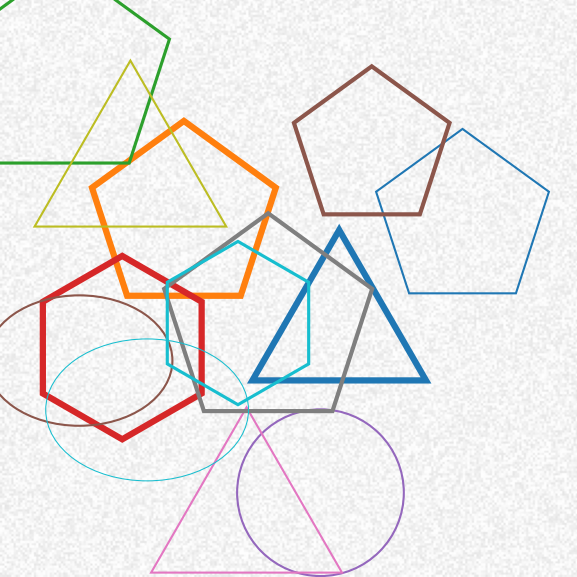[{"shape": "pentagon", "thickness": 1, "radius": 0.79, "center": [0.801, 0.619]}, {"shape": "triangle", "thickness": 3, "radius": 0.87, "center": [0.587, 0.427]}, {"shape": "pentagon", "thickness": 3, "radius": 0.84, "center": [0.318, 0.622]}, {"shape": "pentagon", "thickness": 1.5, "radius": 0.96, "center": [0.111, 0.872]}, {"shape": "hexagon", "thickness": 3, "radius": 0.79, "center": [0.212, 0.397]}, {"shape": "circle", "thickness": 1, "radius": 0.72, "center": [0.555, 0.146]}, {"shape": "oval", "thickness": 1, "radius": 0.81, "center": [0.137, 0.375]}, {"shape": "pentagon", "thickness": 2, "radius": 0.71, "center": [0.644, 0.743]}, {"shape": "triangle", "thickness": 1, "radius": 0.95, "center": [0.427, 0.103]}, {"shape": "pentagon", "thickness": 2, "radius": 0.95, "center": [0.464, 0.44]}, {"shape": "triangle", "thickness": 1, "radius": 0.96, "center": [0.226, 0.703]}, {"shape": "oval", "thickness": 0.5, "radius": 0.88, "center": [0.255, 0.289]}, {"shape": "hexagon", "thickness": 1.5, "radius": 0.71, "center": [0.412, 0.44]}]